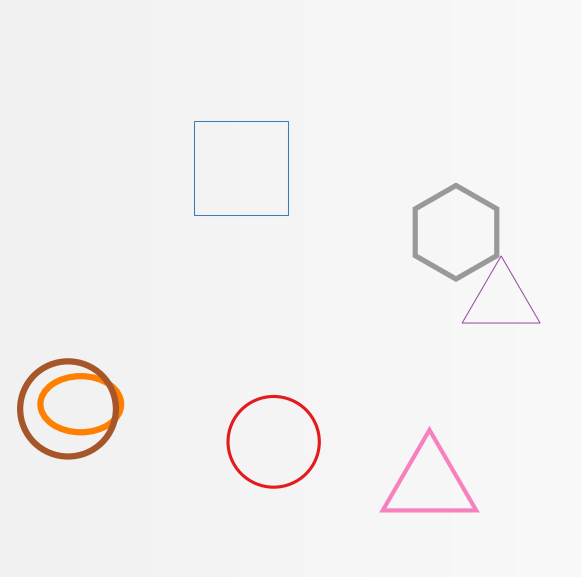[{"shape": "circle", "thickness": 1.5, "radius": 0.39, "center": [0.471, 0.234]}, {"shape": "square", "thickness": 0.5, "radius": 0.4, "center": [0.415, 0.708]}, {"shape": "triangle", "thickness": 0.5, "radius": 0.39, "center": [0.862, 0.478]}, {"shape": "oval", "thickness": 3, "radius": 0.35, "center": [0.139, 0.299]}, {"shape": "circle", "thickness": 3, "radius": 0.41, "center": [0.117, 0.291]}, {"shape": "triangle", "thickness": 2, "radius": 0.46, "center": [0.739, 0.162]}, {"shape": "hexagon", "thickness": 2.5, "radius": 0.4, "center": [0.785, 0.597]}]